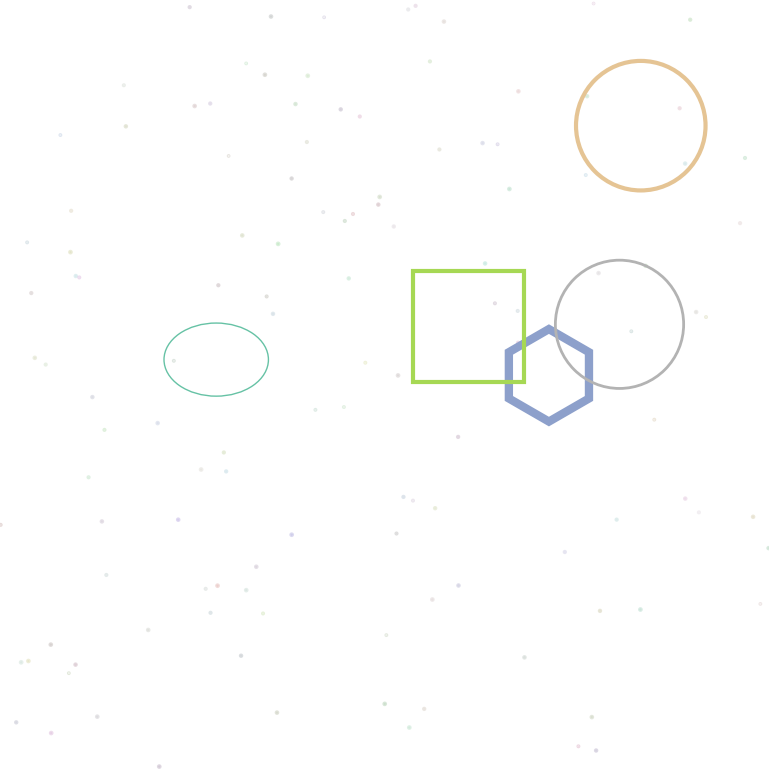[{"shape": "oval", "thickness": 0.5, "radius": 0.34, "center": [0.281, 0.533]}, {"shape": "hexagon", "thickness": 3, "radius": 0.3, "center": [0.713, 0.513]}, {"shape": "square", "thickness": 1.5, "radius": 0.36, "center": [0.609, 0.576]}, {"shape": "circle", "thickness": 1.5, "radius": 0.42, "center": [0.832, 0.837]}, {"shape": "circle", "thickness": 1, "radius": 0.42, "center": [0.805, 0.579]}]